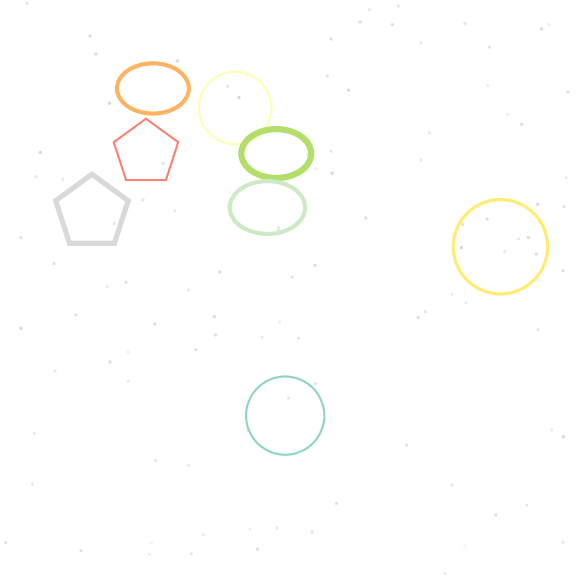[{"shape": "circle", "thickness": 1, "radius": 0.34, "center": [0.494, 0.279]}, {"shape": "circle", "thickness": 1, "radius": 0.31, "center": [0.407, 0.812]}, {"shape": "pentagon", "thickness": 1, "radius": 0.29, "center": [0.253, 0.735]}, {"shape": "oval", "thickness": 2, "radius": 0.31, "center": [0.265, 0.846]}, {"shape": "oval", "thickness": 3, "radius": 0.3, "center": [0.478, 0.733]}, {"shape": "pentagon", "thickness": 2.5, "radius": 0.33, "center": [0.159, 0.631]}, {"shape": "oval", "thickness": 2, "radius": 0.33, "center": [0.463, 0.64]}, {"shape": "circle", "thickness": 1.5, "radius": 0.41, "center": [0.867, 0.572]}]